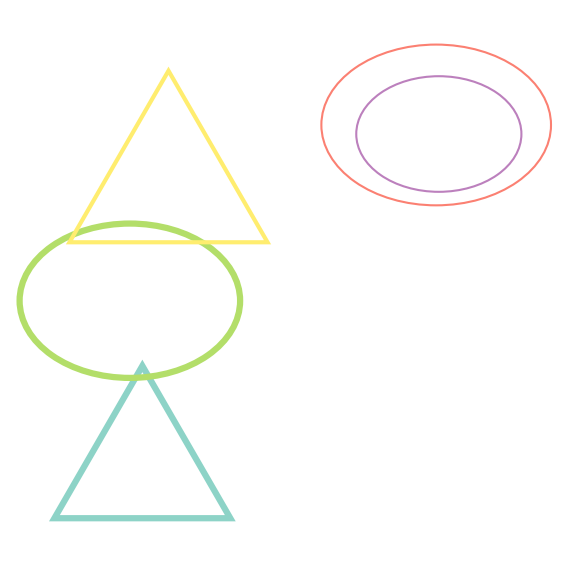[{"shape": "triangle", "thickness": 3, "radius": 0.88, "center": [0.247, 0.19]}, {"shape": "oval", "thickness": 1, "radius": 0.99, "center": [0.755, 0.783]}, {"shape": "oval", "thickness": 3, "radius": 0.95, "center": [0.225, 0.478]}, {"shape": "oval", "thickness": 1, "radius": 0.71, "center": [0.76, 0.767]}, {"shape": "triangle", "thickness": 2, "radius": 0.99, "center": [0.292, 0.679]}]